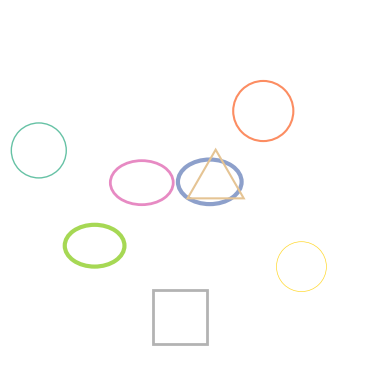[{"shape": "circle", "thickness": 1, "radius": 0.36, "center": [0.101, 0.609]}, {"shape": "circle", "thickness": 1.5, "radius": 0.39, "center": [0.684, 0.712]}, {"shape": "oval", "thickness": 3, "radius": 0.41, "center": [0.545, 0.528]}, {"shape": "oval", "thickness": 2, "radius": 0.41, "center": [0.368, 0.526]}, {"shape": "oval", "thickness": 3, "radius": 0.39, "center": [0.246, 0.362]}, {"shape": "circle", "thickness": 0.5, "radius": 0.32, "center": [0.783, 0.307]}, {"shape": "triangle", "thickness": 1.5, "radius": 0.42, "center": [0.56, 0.527]}, {"shape": "square", "thickness": 2, "radius": 0.35, "center": [0.468, 0.177]}]